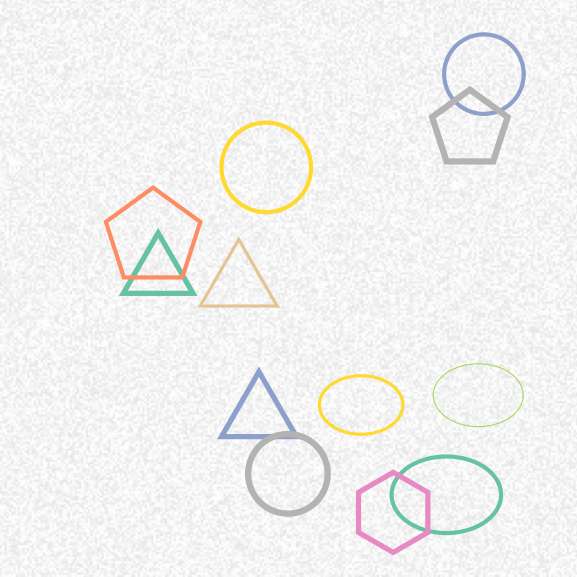[{"shape": "oval", "thickness": 2, "radius": 0.47, "center": [0.773, 0.142]}, {"shape": "triangle", "thickness": 2.5, "radius": 0.35, "center": [0.274, 0.526]}, {"shape": "pentagon", "thickness": 2, "radius": 0.43, "center": [0.265, 0.588]}, {"shape": "circle", "thickness": 2, "radius": 0.34, "center": [0.838, 0.871]}, {"shape": "triangle", "thickness": 2.5, "radius": 0.37, "center": [0.448, 0.281]}, {"shape": "hexagon", "thickness": 2.5, "radius": 0.35, "center": [0.681, 0.112]}, {"shape": "oval", "thickness": 0.5, "radius": 0.39, "center": [0.828, 0.315]}, {"shape": "oval", "thickness": 1.5, "radius": 0.36, "center": [0.625, 0.298]}, {"shape": "circle", "thickness": 2, "radius": 0.39, "center": [0.461, 0.709]}, {"shape": "triangle", "thickness": 1.5, "radius": 0.38, "center": [0.413, 0.508]}, {"shape": "circle", "thickness": 3, "radius": 0.34, "center": [0.499, 0.179]}, {"shape": "pentagon", "thickness": 3, "radius": 0.34, "center": [0.814, 0.775]}]